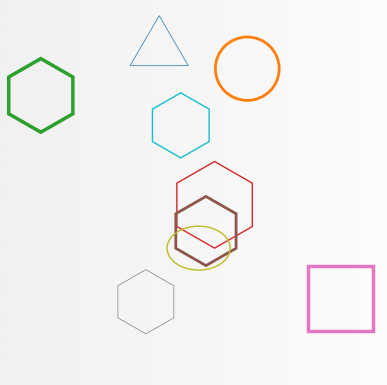[{"shape": "triangle", "thickness": 0.5, "radius": 0.43, "center": [0.411, 0.873]}, {"shape": "circle", "thickness": 2, "radius": 0.41, "center": [0.638, 0.822]}, {"shape": "hexagon", "thickness": 2.5, "radius": 0.48, "center": [0.105, 0.752]}, {"shape": "hexagon", "thickness": 1, "radius": 0.56, "center": [0.554, 0.468]}, {"shape": "hexagon", "thickness": 2, "radius": 0.45, "center": [0.531, 0.4]}, {"shape": "square", "thickness": 2.5, "radius": 0.42, "center": [0.879, 0.225]}, {"shape": "hexagon", "thickness": 0.5, "radius": 0.42, "center": [0.376, 0.216]}, {"shape": "oval", "thickness": 1, "radius": 0.41, "center": [0.513, 0.356]}, {"shape": "hexagon", "thickness": 1, "radius": 0.42, "center": [0.467, 0.674]}]